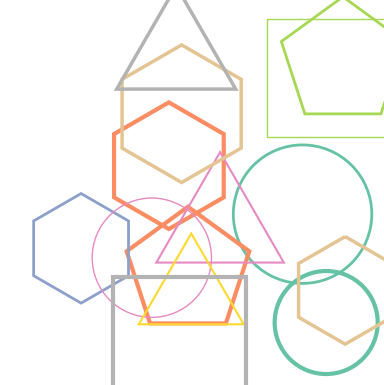[{"shape": "circle", "thickness": 3, "radius": 0.67, "center": [0.847, 0.162]}, {"shape": "circle", "thickness": 2, "radius": 0.9, "center": [0.786, 0.444]}, {"shape": "hexagon", "thickness": 3, "radius": 0.82, "center": [0.439, 0.57]}, {"shape": "pentagon", "thickness": 3, "radius": 0.84, "center": [0.488, 0.296]}, {"shape": "hexagon", "thickness": 2, "radius": 0.71, "center": [0.211, 0.355]}, {"shape": "triangle", "thickness": 1.5, "radius": 0.96, "center": [0.572, 0.414]}, {"shape": "circle", "thickness": 1, "radius": 0.77, "center": [0.394, 0.331]}, {"shape": "square", "thickness": 1, "radius": 0.76, "center": [0.847, 0.798]}, {"shape": "pentagon", "thickness": 2, "radius": 0.84, "center": [0.891, 0.84]}, {"shape": "triangle", "thickness": 1.5, "radius": 0.79, "center": [0.497, 0.236]}, {"shape": "hexagon", "thickness": 2.5, "radius": 0.89, "center": [0.472, 0.705]}, {"shape": "hexagon", "thickness": 2.5, "radius": 0.7, "center": [0.897, 0.246]}, {"shape": "square", "thickness": 3, "radius": 0.86, "center": [0.467, 0.109]}, {"shape": "triangle", "thickness": 2.5, "radius": 0.89, "center": [0.458, 0.858]}]